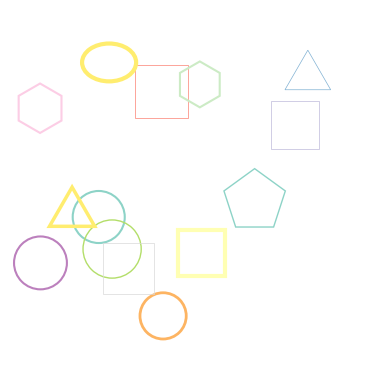[{"shape": "pentagon", "thickness": 1, "radius": 0.42, "center": [0.661, 0.478]}, {"shape": "circle", "thickness": 1.5, "radius": 0.34, "center": [0.256, 0.436]}, {"shape": "square", "thickness": 3, "radius": 0.3, "center": [0.524, 0.343]}, {"shape": "square", "thickness": 0.5, "radius": 0.31, "center": [0.766, 0.676]}, {"shape": "square", "thickness": 0.5, "radius": 0.34, "center": [0.42, 0.762]}, {"shape": "triangle", "thickness": 0.5, "radius": 0.34, "center": [0.8, 0.801]}, {"shape": "circle", "thickness": 2, "radius": 0.3, "center": [0.424, 0.18]}, {"shape": "circle", "thickness": 1, "radius": 0.38, "center": [0.291, 0.353]}, {"shape": "hexagon", "thickness": 1.5, "radius": 0.32, "center": [0.104, 0.719]}, {"shape": "square", "thickness": 0.5, "radius": 0.33, "center": [0.333, 0.302]}, {"shape": "circle", "thickness": 1.5, "radius": 0.34, "center": [0.105, 0.317]}, {"shape": "hexagon", "thickness": 1.5, "radius": 0.3, "center": [0.519, 0.781]}, {"shape": "triangle", "thickness": 2.5, "radius": 0.34, "center": [0.187, 0.446]}, {"shape": "oval", "thickness": 3, "radius": 0.35, "center": [0.283, 0.838]}]